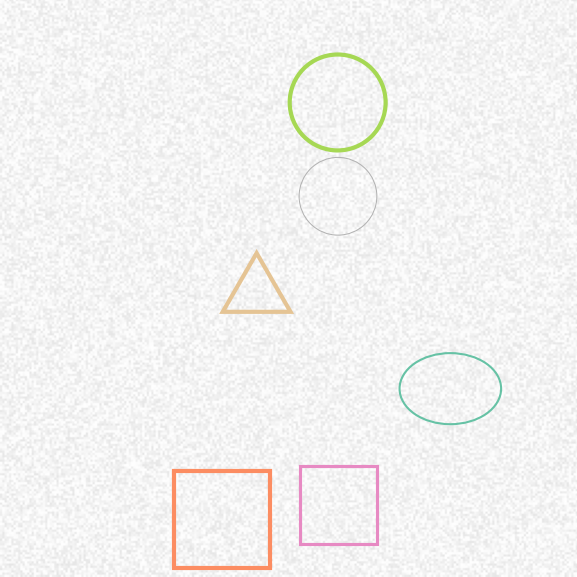[{"shape": "oval", "thickness": 1, "radius": 0.44, "center": [0.78, 0.326]}, {"shape": "square", "thickness": 2, "radius": 0.42, "center": [0.384, 0.1]}, {"shape": "square", "thickness": 1.5, "radius": 0.34, "center": [0.586, 0.124]}, {"shape": "circle", "thickness": 2, "radius": 0.42, "center": [0.585, 0.822]}, {"shape": "triangle", "thickness": 2, "radius": 0.34, "center": [0.444, 0.493]}, {"shape": "circle", "thickness": 0.5, "radius": 0.34, "center": [0.585, 0.659]}]